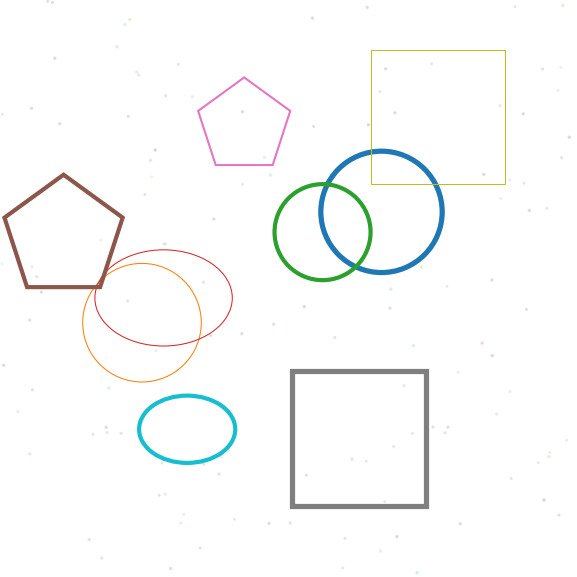[{"shape": "circle", "thickness": 2.5, "radius": 0.53, "center": [0.661, 0.632]}, {"shape": "circle", "thickness": 0.5, "radius": 0.51, "center": [0.246, 0.44]}, {"shape": "circle", "thickness": 2, "radius": 0.42, "center": [0.559, 0.597]}, {"shape": "oval", "thickness": 0.5, "radius": 0.59, "center": [0.283, 0.483]}, {"shape": "pentagon", "thickness": 2, "radius": 0.54, "center": [0.11, 0.589]}, {"shape": "pentagon", "thickness": 1, "radius": 0.42, "center": [0.423, 0.781]}, {"shape": "square", "thickness": 2.5, "radius": 0.58, "center": [0.621, 0.24]}, {"shape": "square", "thickness": 0.5, "radius": 0.58, "center": [0.758, 0.796]}, {"shape": "oval", "thickness": 2, "radius": 0.42, "center": [0.324, 0.256]}]